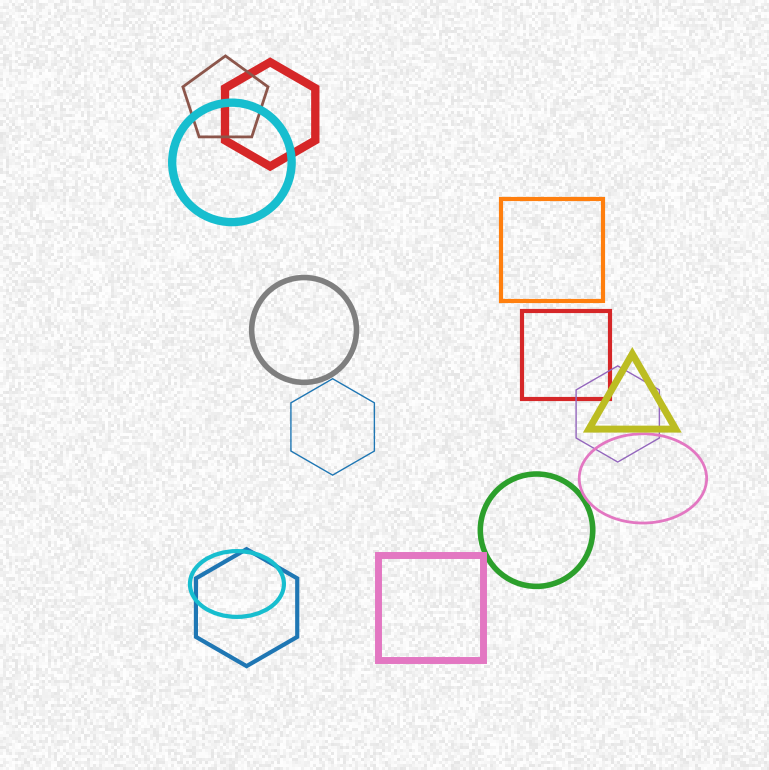[{"shape": "hexagon", "thickness": 0.5, "radius": 0.31, "center": [0.432, 0.446]}, {"shape": "hexagon", "thickness": 1.5, "radius": 0.38, "center": [0.32, 0.211]}, {"shape": "square", "thickness": 1.5, "radius": 0.33, "center": [0.717, 0.675]}, {"shape": "circle", "thickness": 2, "radius": 0.36, "center": [0.697, 0.311]}, {"shape": "square", "thickness": 1.5, "radius": 0.29, "center": [0.735, 0.539]}, {"shape": "hexagon", "thickness": 3, "radius": 0.34, "center": [0.351, 0.852]}, {"shape": "hexagon", "thickness": 0.5, "radius": 0.31, "center": [0.802, 0.462]}, {"shape": "pentagon", "thickness": 1, "radius": 0.29, "center": [0.293, 0.869]}, {"shape": "square", "thickness": 2.5, "radius": 0.34, "center": [0.559, 0.211]}, {"shape": "oval", "thickness": 1, "radius": 0.41, "center": [0.835, 0.379]}, {"shape": "circle", "thickness": 2, "radius": 0.34, "center": [0.395, 0.571]}, {"shape": "triangle", "thickness": 2.5, "radius": 0.33, "center": [0.821, 0.475]}, {"shape": "circle", "thickness": 3, "radius": 0.39, "center": [0.301, 0.789]}, {"shape": "oval", "thickness": 1.5, "radius": 0.31, "center": [0.308, 0.242]}]